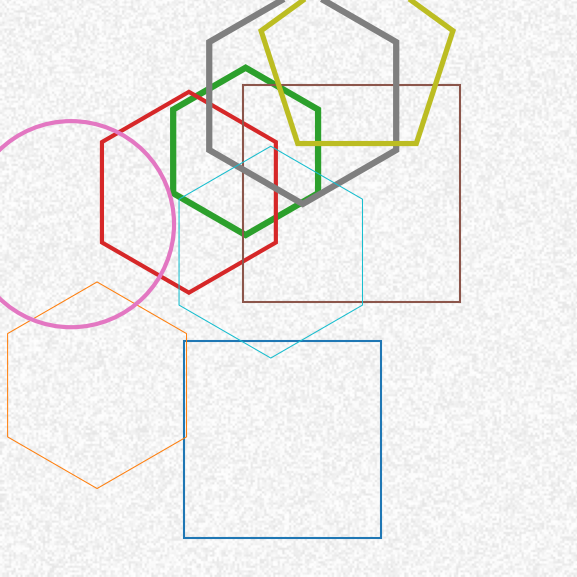[{"shape": "square", "thickness": 1, "radius": 0.85, "center": [0.489, 0.239]}, {"shape": "hexagon", "thickness": 0.5, "radius": 0.89, "center": [0.168, 0.332]}, {"shape": "hexagon", "thickness": 3, "radius": 0.72, "center": [0.425, 0.737]}, {"shape": "hexagon", "thickness": 2, "radius": 0.87, "center": [0.327, 0.666]}, {"shape": "square", "thickness": 1, "radius": 0.94, "center": [0.609, 0.664]}, {"shape": "circle", "thickness": 2, "radius": 0.89, "center": [0.123, 0.611]}, {"shape": "hexagon", "thickness": 3, "radius": 0.93, "center": [0.524, 0.833]}, {"shape": "pentagon", "thickness": 2.5, "radius": 0.87, "center": [0.618, 0.892]}, {"shape": "hexagon", "thickness": 0.5, "radius": 0.92, "center": [0.469, 0.563]}]